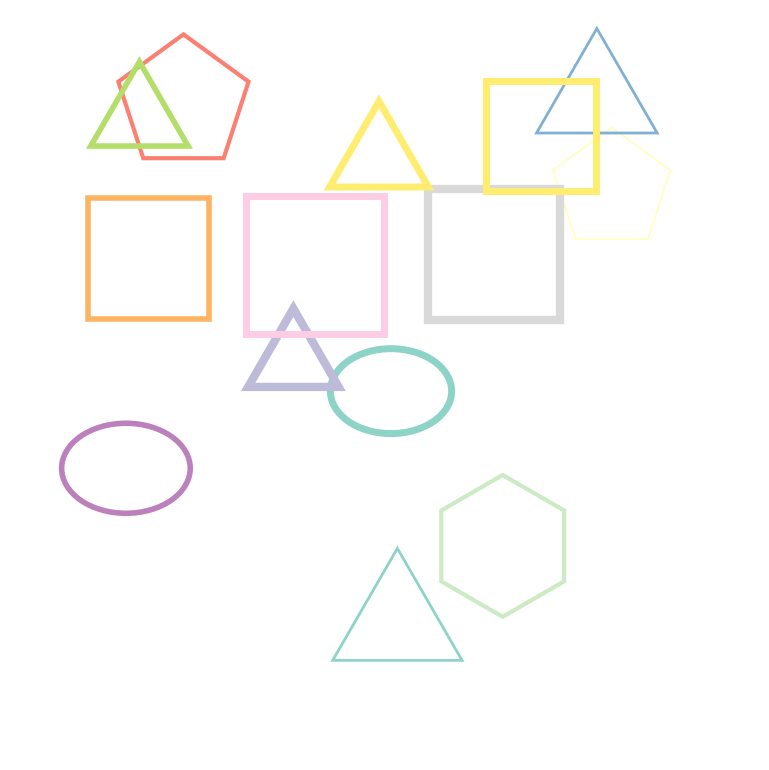[{"shape": "triangle", "thickness": 1, "radius": 0.48, "center": [0.516, 0.191]}, {"shape": "oval", "thickness": 2.5, "radius": 0.39, "center": [0.508, 0.492]}, {"shape": "pentagon", "thickness": 0.5, "radius": 0.4, "center": [0.794, 0.754]}, {"shape": "triangle", "thickness": 3, "radius": 0.34, "center": [0.381, 0.531]}, {"shape": "pentagon", "thickness": 1.5, "radius": 0.44, "center": [0.238, 0.866]}, {"shape": "triangle", "thickness": 1, "radius": 0.45, "center": [0.775, 0.873]}, {"shape": "square", "thickness": 2, "radius": 0.39, "center": [0.193, 0.665]}, {"shape": "triangle", "thickness": 2, "radius": 0.36, "center": [0.181, 0.847]}, {"shape": "square", "thickness": 2.5, "radius": 0.45, "center": [0.409, 0.656]}, {"shape": "square", "thickness": 3, "radius": 0.43, "center": [0.642, 0.67]}, {"shape": "oval", "thickness": 2, "radius": 0.42, "center": [0.164, 0.392]}, {"shape": "hexagon", "thickness": 1.5, "radius": 0.46, "center": [0.653, 0.291]}, {"shape": "square", "thickness": 2.5, "radius": 0.36, "center": [0.703, 0.823]}, {"shape": "triangle", "thickness": 2.5, "radius": 0.37, "center": [0.492, 0.794]}]